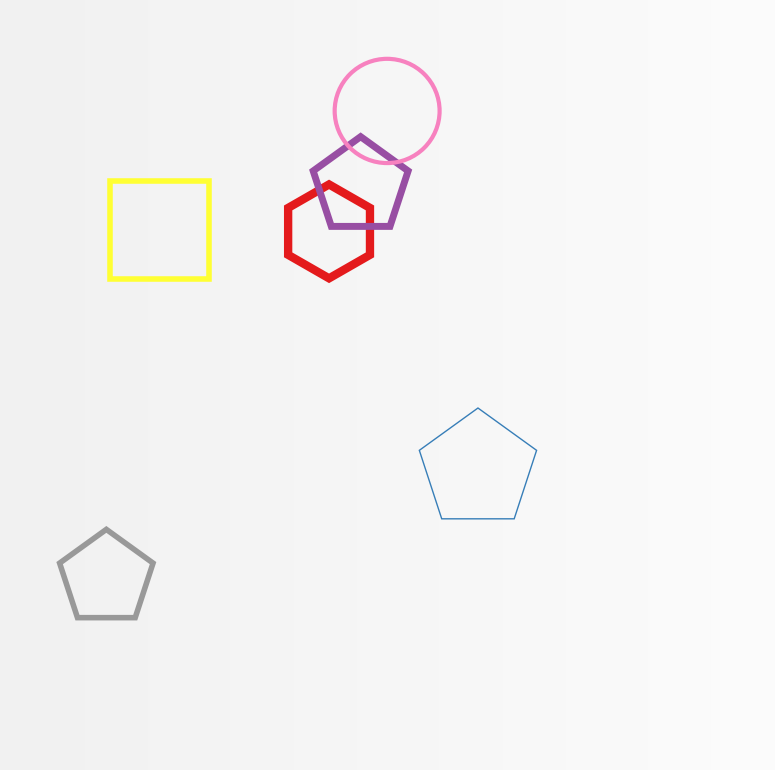[{"shape": "hexagon", "thickness": 3, "radius": 0.3, "center": [0.425, 0.7]}, {"shape": "pentagon", "thickness": 0.5, "radius": 0.4, "center": [0.617, 0.391]}, {"shape": "pentagon", "thickness": 2.5, "radius": 0.32, "center": [0.465, 0.758]}, {"shape": "square", "thickness": 2, "radius": 0.32, "center": [0.206, 0.702]}, {"shape": "circle", "thickness": 1.5, "radius": 0.34, "center": [0.5, 0.856]}, {"shape": "pentagon", "thickness": 2, "radius": 0.32, "center": [0.137, 0.249]}]